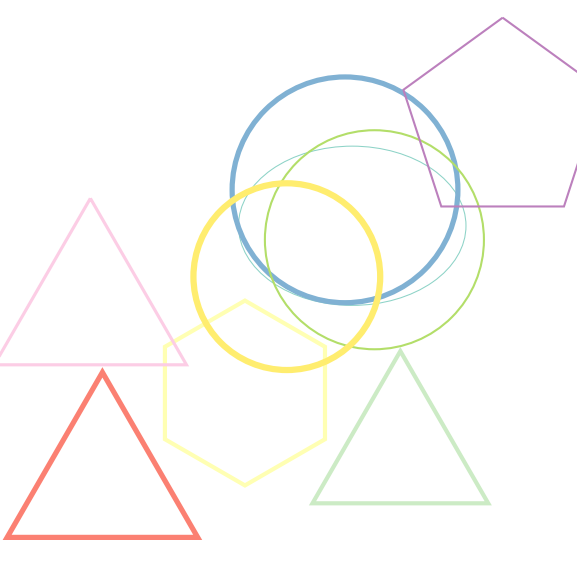[{"shape": "oval", "thickness": 0.5, "radius": 0.98, "center": [0.61, 0.608]}, {"shape": "hexagon", "thickness": 2, "radius": 0.8, "center": [0.424, 0.319]}, {"shape": "triangle", "thickness": 2.5, "radius": 0.95, "center": [0.177, 0.164]}, {"shape": "circle", "thickness": 2.5, "radius": 0.98, "center": [0.597, 0.67]}, {"shape": "circle", "thickness": 1, "radius": 0.95, "center": [0.648, 0.584]}, {"shape": "triangle", "thickness": 1.5, "radius": 0.96, "center": [0.156, 0.464]}, {"shape": "pentagon", "thickness": 1, "radius": 0.9, "center": [0.87, 0.788]}, {"shape": "triangle", "thickness": 2, "radius": 0.88, "center": [0.693, 0.215]}, {"shape": "circle", "thickness": 3, "radius": 0.81, "center": [0.497, 0.52]}]